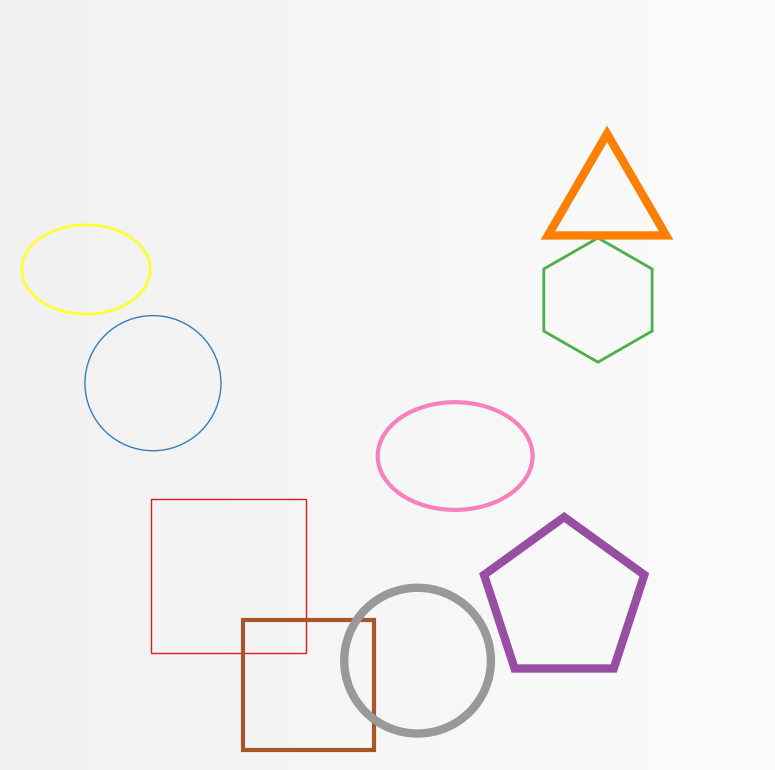[{"shape": "square", "thickness": 0.5, "radius": 0.5, "center": [0.295, 0.252]}, {"shape": "circle", "thickness": 0.5, "radius": 0.44, "center": [0.197, 0.502]}, {"shape": "hexagon", "thickness": 1, "radius": 0.4, "center": [0.772, 0.61]}, {"shape": "pentagon", "thickness": 3, "radius": 0.54, "center": [0.728, 0.22]}, {"shape": "triangle", "thickness": 3, "radius": 0.44, "center": [0.783, 0.738]}, {"shape": "oval", "thickness": 1, "radius": 0.41, "center": [0.111, 0.65]}, {"shape": "square", "thickness": 1.5, "radius": 0.42, "center": [0.398, 0.111]}, {"shape": "oval", "thickness": 1.5, "radius": 0.5, "center": [0.587, 0.408]}, {"shape": "circle", "thickness": 3, "radius": 0.47, "center": [0.539, 0.142]}]